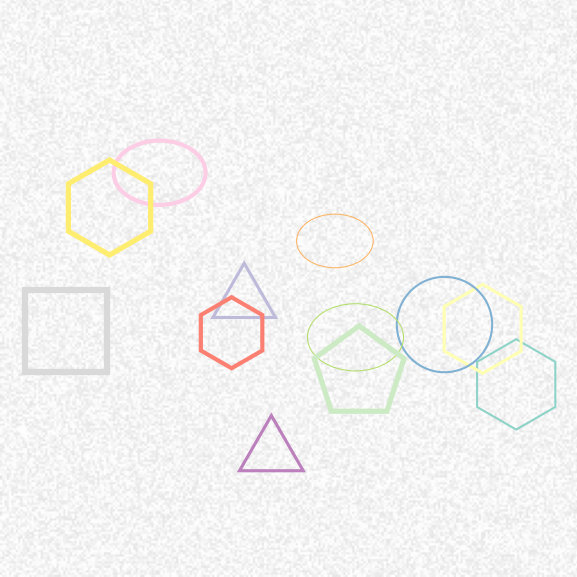[{"shape": "hexagon", "thickness": 1, "radius": 0.39, "center": [0.894, 0.333]}, {"shape": "hexagon", "thickness": 1.5, "radius": 0.38, "center": [0.836, 0.43]}, {"shape": "triangle", "thickness": 1.5, "radius": 0.31, "center": [0.423, 0.481]}, {"shape": "hexagon", "thickness": 2, "radius": 0.31, "center": [0.401, 0.423]}, {"shape": "circle", "thickness": 1, "radius": 0.41, "center": [0.77, 0.437]}, {"shape": "oval", "thickness": 0.5, "radius": 0.33, "center": [0.58, 0.582]}, {"shape": "oval", "thickness": 0.5, "radius": 0.42, "center": [0.616, 0.415]}, {"shape": "oval", "thickness": 2, "radius": 0.4, "center": [0.276, 0.7]}, {"shape": "square", "thickness": 3, "radius": 0.36, "center": [0.114, 0.426]}, {"shape": "triangle", "thickness": 1.5, "radius": 0.32, "center": [0.47, 0.216]}, {"shape": "pentagon", "thickness": 2.5, "radius": 0.41, "center": [0.622, 0.353]}, {"shape": "hexagon", "thickness": 2.5, "radius": 0.41, "center": [0.19, 0.64]}]